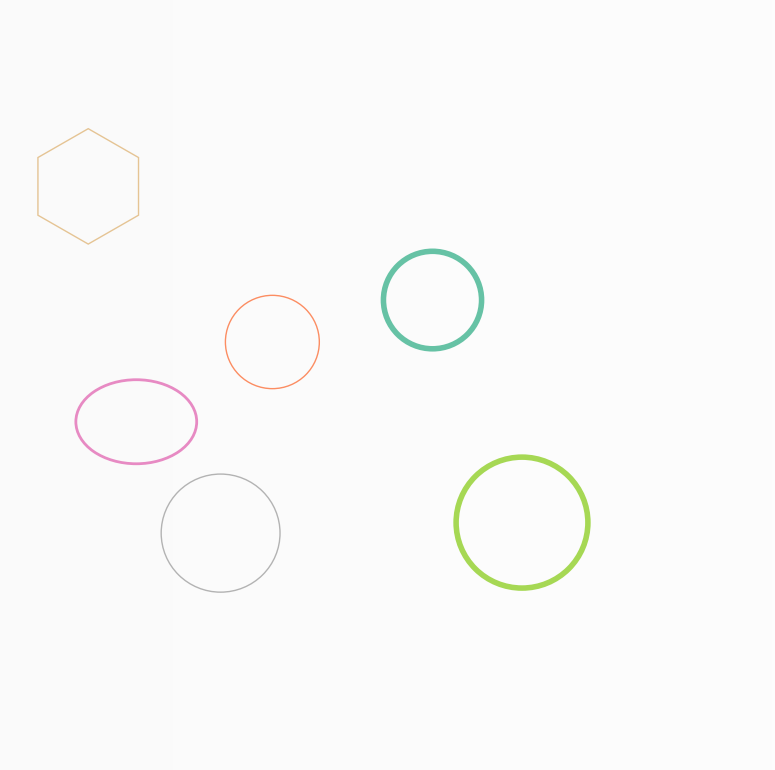[{"shape": "circle", "thickness": 2, "radius": 0.32, "center": [0.558, 0.61]}, {"shape": "circle", "thickness": 0.5, "radius": 0.3, "center": [0.351, 0.556]}, {"shape": "oval", "thickness": 1, "radius": 0.39, "center": [0.176, 0.452]}, {"shape": "circle", "thickness": 2, "radius": 0.43, "center": [0.674, 0.321]}, {"shape": "hexagon", "thickness": 0.5, "radius": 0.37, "center": [0.114, 0.758]}, {"shape": "circle", "thickness": 0.5, "radius": 0.38, "center": [0.285, 0.308]}]